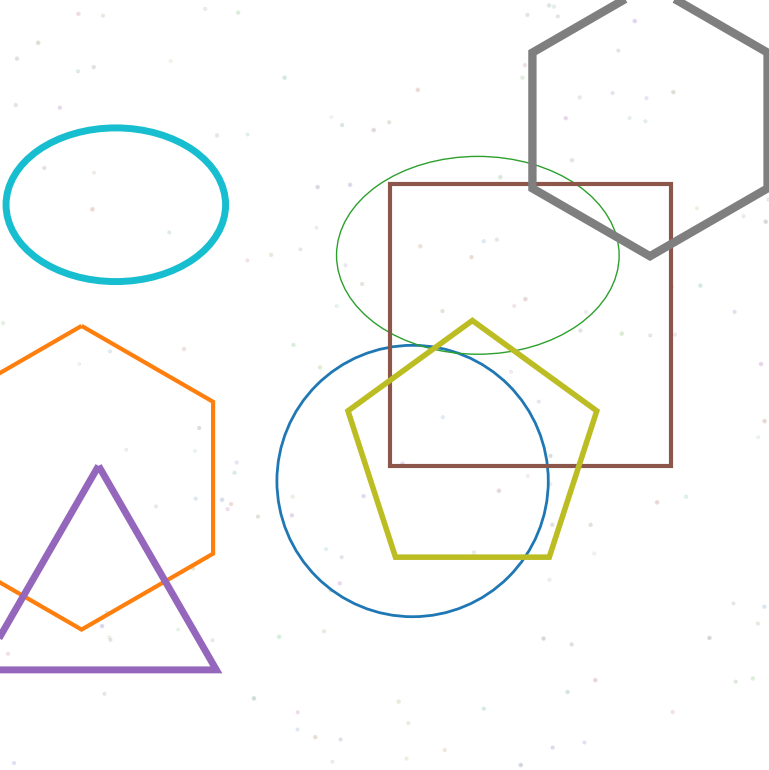[{"shape": "circle", "thickness": 1, "radius": 0.88, "center": [0.536, 0.375]}, {"shape": "hexagon", "thickness": 1.5, "radius": 0.99, "center": [0.106, 0.38]}, {"shape": "oval", "thickness": 0.5, "radius": 0.92, "center": [0.621, 0.668]}, {"shape": "triangle", "thickness": 2.5, "radius": 0.88, "center": [0.128, 0.218]}, {"shape": "square", "thickness": 1.5, "radius": 0.91, "center": [0.689, 0.578]}, {"shape": "hexagon", "thickness": 3, "radius": 0.88, "center": [0.844, 0.844]}, {"shape": "pentagon", "thickness": 2, "radius": 0.85, "center": [0.613, 0.414]}, {"shape": "oval", "thickness": 2.5, "radius": 0.71, "center": [0.15, 0.734]}]